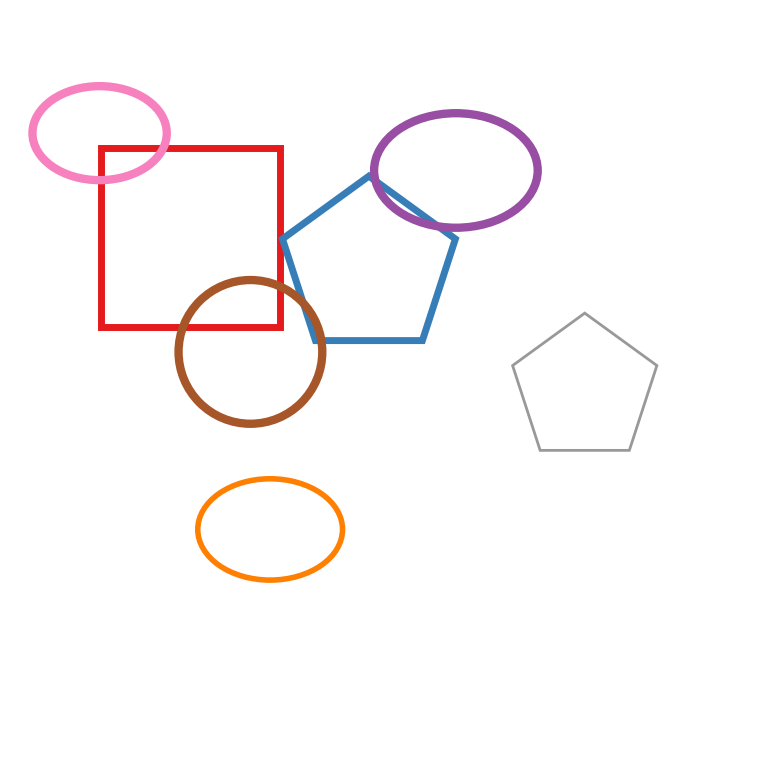[{"shape": "square", "thickness": 2.5, "radius": 0.58, "center": [0.247, 0.692]}, {"shape": "pentagon", "thickness": 2.5, "radius": 0.59, "center": [0.479, 0.653]}, {"shape": "oval", "thickness": 3, "radius": 0.53, "center": [0.592, 0.779]}, {"shape": "oval", "thickness": 2, "radius": 0.47, "center": [0.351, 0.312]}, {"shape": "circle", "thickness": 3, "radius": 0.47, "center": [0.325, 0.543]}, {"shape": "oval", "thickness": 3, "radius": 0.44, "center": [0.129, 0.827]}, {"shape": "pentagon", "thickness": 1, "radius": 0.49, "center": [0.759, 0.495]}]